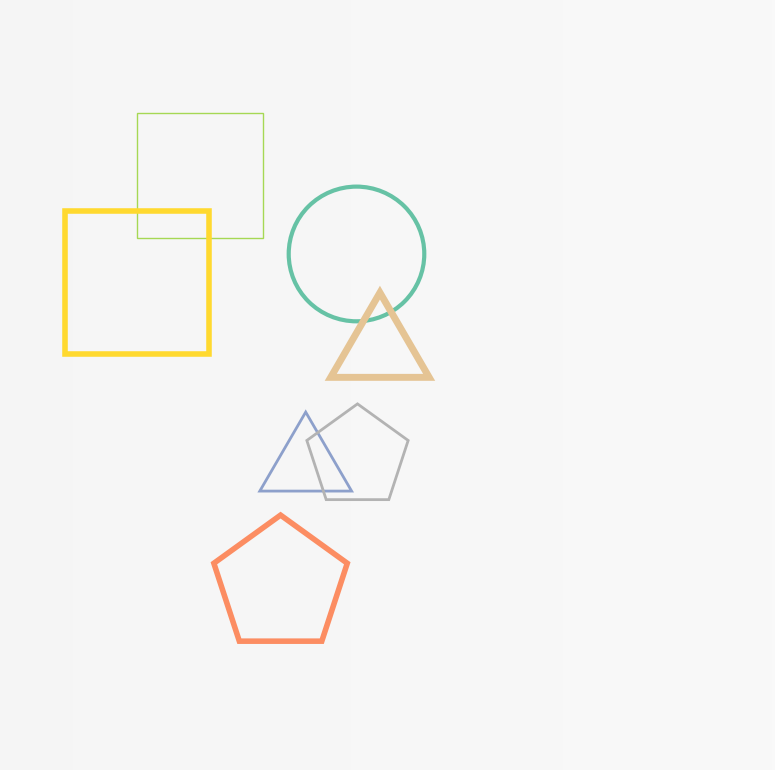[{"shape": "circle", "thickness": 1.5, "radius": 0.44, "center": [0.46, 0.67]}, {"shape": "pentagon", "thickness": 2, "radius": 0.45, "center": [0.362, 0.241]}, {"shape": "triangle", "thickness": 1, "radius": 0.34, "center": [0.394, 0.396]}, {"shape": "square", "thickness": 0.5, "radius": 0.41, "center": [0.258, 0.772]}, {"shape": "square", "thickness": 2, "radius": 0.47, "center": [0.177, 0.633]}, {"shape": "triangle", "thickness": 2.5, "radius": 0.37, "center": [0.49, 0.547]}, {"shape": "pentagon", "thickness": 1, "radius": 0.34, "center": [0.461, 0.407]}]